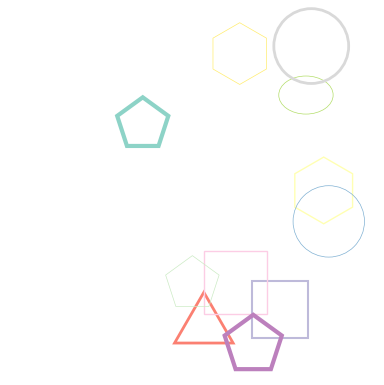[{"shape": "pentagon", "thickness": 3, "radius": 0.35, "center": [0.371, 0.677]}, {"shape": "hexagon", "thickness": 1, "radius": 0.43, "center": [0.841, 0.505]}, {"shape": "square", "thickness": 1.5, "radius": 0.37, "center": [0.728, 0.196]}, {"shape": "triangle", "thickness": 2, "radius": 0.44, "center": [0.529, 0.153]}, {"shape": "circle", "thickness": 0.5, "radius": 0.46, "center": [0.854, 0.425]}, {"shape": "oval", "thickness": 0.5, "radius": 0.35, "center": [0.795, 0.753]}, {"shape": "square", "thickness": 1, "radius": 0.41, "center": [0.611, 0.266]}, {"shape": "circle", "thickness": 2, "radius": 0.49, "center": [0.808, 0.88]}, {"shape": "pentagon", "thickness": 3, "radius": 0.39, "center": [0.658, 0.104]}, {"shape": "pentagon", "thickness": 0.5, "radius": 0.37, "center": [0.5, 0.263]}, {"shape": "hexagon", "thickness": 0.5, "radius": 0.4, "center": [0.623, 0.861]}]